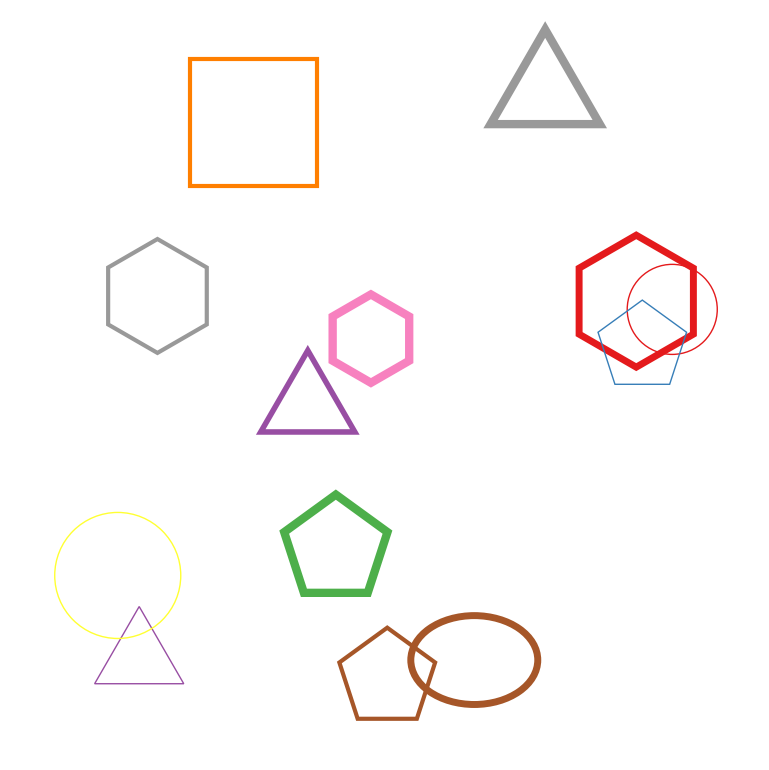[{"shape": "hexagon", "thickness": 2.5, "radius": 0.43, "center": [0.826, 0.609]}, {"shape": "circle", "thickness": 0.5, "radius": 0.29, "center": [0.873, 0.598]}, {"shape": "pentagon", "thickness": 0.5, "radius": 0.3, "center": [0.834, 0.55]}, {"shape": "pentagon", "thickness": 3, "radius": 0.35, "center": [0.436, 0.287]}, {"shape": "triangle", "thickness": 2, "radius": 0.35, "center": [0.4, 0.474]}, {"shape": "triangle", "thickness": 0.5, "radius": 0.33, "center": [0.181, 0.145]}, {"shape": "square", "thickness": 1.5, "radius": 0.41, "center": [0.329, 0.841]}, {"shape": "circle", "thickness": 0.5, "radius": 0.41, "center": [0.153, 0.253]}, {"shape": "oval", "thickness": 2.5, "radius": 0.41, "center": [0.616, 0.143]}, {"shape": "pentagon", "thickness": 1.5, "radius": 0.33, "center": [0.503, 0.119]}, {"shape": "hexagon", "thickness": 3, "radius": 0.29, "center": [0.482, 0.56]}, {"shape": "triangle", "thickness": 3, "radius": 0.41, "center": [0.708, 0.88]}, {"shape": "hexagon", "thickness": 1.5, "radius": 0.37, "center": [0.204, 0.616]}]